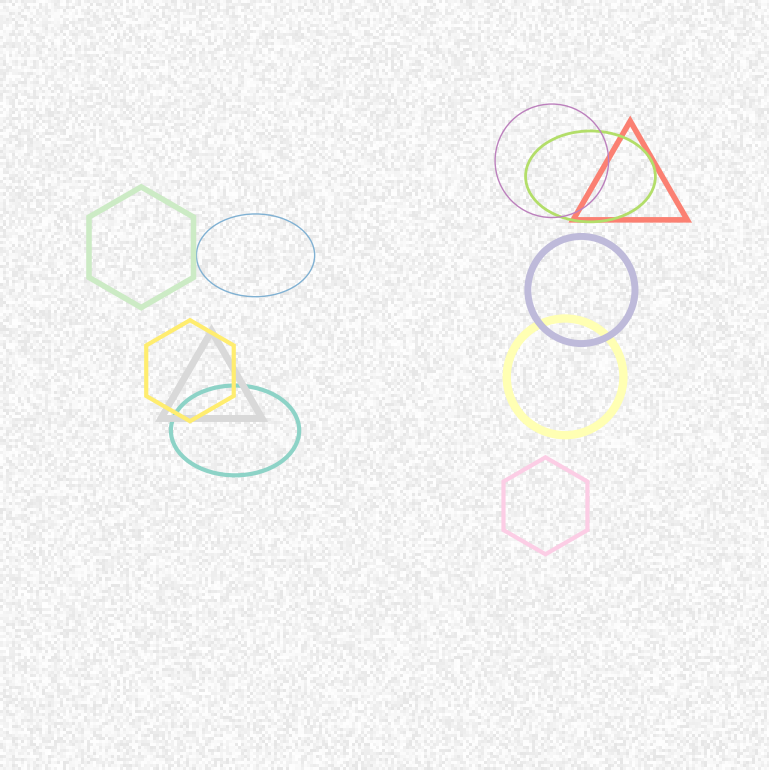[{"shape": "oval", "thickness": 1.5, "radius": 0.42, "center": [0.305, 0.441]}, {"shape": "circle", "thickness": 3, "radius": 0.38, "center": [0.734, 0.511]}, {"shape": "circle", "thickness": 2.5, "radius": 0.35, "center": [0.755, 0.623]}, {"shape": "triangle", "thickness": 2, "radius": 0.43, "center": [0.818, 0.757]}, {"shape": "oval", "thickness": 0.5, "radius": 0.38, "center": [0.332, 0.668]}, {"shape": "oval", "thickness": 1, "radius": 0.42, "center": [0.767, 0.771]}, {"shape": "hexagon", "thickness": 1.5, "radius": 0.31, "center": [0.708, 0.343]}, {"shape": "triangle", "thickness": 2.5, "radius": 0.38, "center": [0.275, 0.494]}, {"shape": "circle", "thickness": 0.5, "radius": 0.37, "center": [0.717, 0.791]}, {"shape": "hexagon", "thickness": 2, "radius": 0.39, "center": [0.183, 0.679]}, {"shape": "hexagon", "thickness": 1.5, "radius": 0.33, "center": [0.247, 0.519]}]